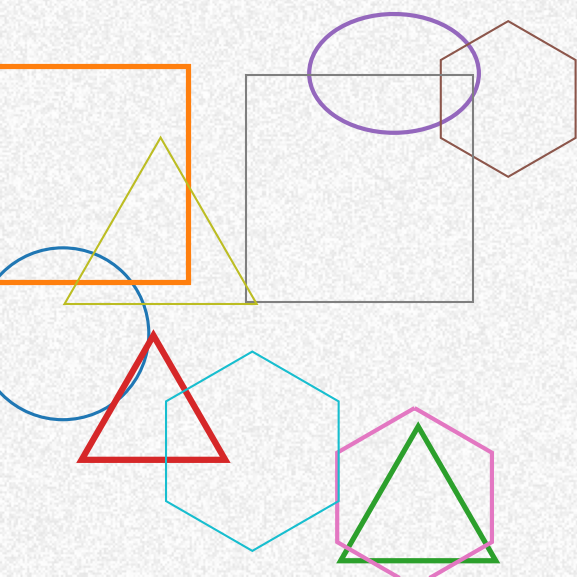[{"shape": "circle", "thickness": 1.5, "radius": 0.74, "center": [0.109, 0.421]}, {"shape": "square", "thickness": 2.5, "radius": 0.94, "center": [0.139, 0.698]}, {"shape": "triangle", "thickness": 2.5, "radius": 0.78, "center": [0.724, 0.106]}, {"shape": "triangle", "thickness": 3, "radius": 0.72, "center": [0.266, 0.275]}, {"shape": "oval", "thickness": 2, "radius": 0.73, "center": [0.682, 0.872]}, {"shape": "hexagon", "thickness": 1, "radius": 0.67, "center": [0.88, 0.828]}, {"shape": "hexagon", "thickness": 2, "radius": 0.77, "center": [0.718, 0.138]}, {"shape": "square", "thickness": 1, "radius": 0.98, "center": [0.622, 0.673]}, {"shape": "triangle", "thickness": 1, "radius": 0.96, "center": [0.278, 0.569]}, {"shape": "hexagon", "thickness": 1, "radius": 0.86, "center": [0.437, 0.218]}]